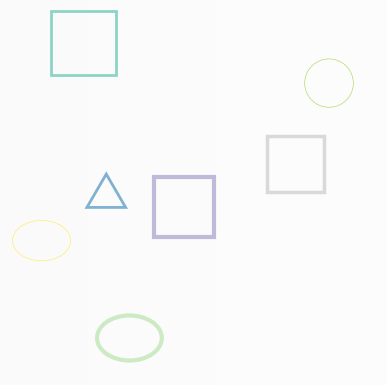[{"shape": "square", "thickness": 2, "radius": 0.41, "center": [0.215, 0.888]}, {"shape": "square", "thickness": 3, "radius": 0.39, "center": [0.475, 0.463]}, {"shape": "triangle", "thickness": 2, "radius": 0.29, "center": [0.274, 0.49]}, {"shape": "circle", "thickness": 0.5, "radius": 0.31, "center": [0.849, 0.784]}, {"shape": "square", "thickness": 2.5, "radius": 0.37, "center": [0.762, 0.574]}, {"shape": "oval", "thickness": 3, "radius": 0.42, "center": [0.334, 0.122]}, {"shape": "oval", "thickness": 0.5, "radius": 0.37, "center": [0.107, 0.375]}]